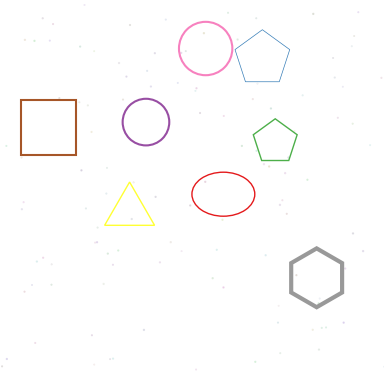[{"shape": "oval", "thickness": 1, "radius": 0.41, "center": [0.58, 0.496]}, {"shape": "pentagon", "thickness": 0.5, "radius": 0.37, "center": [0.681, 0.848]}, {"shape": "pentagon", "thickness": 1, "radius": 0.3, "center": [0.715, 0.632]}, {"shape": "circle", "thickness": 1.5, "radius": 0.3, "center": [0.379, 0.683]}, {"shape": "triangle", "thickness": 1, "radius": 0.37, "center": [0.337, 0.452]}, {"shape": "square", "thickness": 1.5, "radius": 0.36, "center": [0.127, 0.669]}, {"shape": "circle", "thickness": 1.5, "radius": 0.35, "center": [0.534, 0.874]}, {"shape": "hexagon", "thickness": 3, "radius": 0.38, "center": [0.822, 0.278]}]